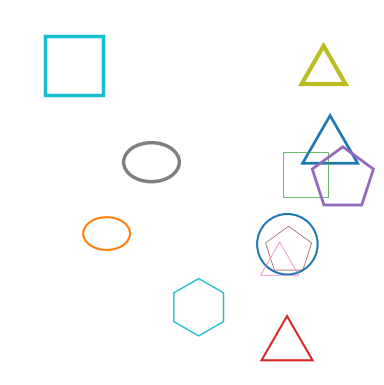[{"shape": "circle", "thickness": 1.5, "radius": 0.39, "center": [0.746, 0.366]}, {"shape": "triangle", "thickness": 2, "radius": 0.41, "center": [0.857, 0.617]}, {"shape": "oval", "thickness": 1.5, "radius": 0.3, "center": [0.277, 0.393]}, {"shape": "square", "thickness": 0.5, "radius": 0.29, "center": [0.794, 0.546]}, {"shape": "triangle", "thickness": 1.5, "radius": 0.38, "center": [0.746, 0.102]}, {"shape": "pentagon", "thickness": 2, "radius": 0.42, "center": [0.891, 0.535]}, {"shape": "pentagon", "thickness": 0.5, "radius": 0.31, "center": [0.75, 0.349]}, {"shape": "triangle", "thickness": 0.5, "radius": 0.29, "center": [0.726, 0.314]}, {"shape": "oval", "thickness": 2.5, "radius": 0.36, "center": [0.393, 0.579]}, {"shape": "triangle", "thickness": 3, "radius": 0.33, "center": [0.841, 0.815]}, {"shape": "square", "thickness": 2.5, "radius": 0.38, "center": [0.193, 0.83]}, {"shape": "hexagon", "thickness": 1, "radius": 0.37, "center": [0.516, 0.202]}]